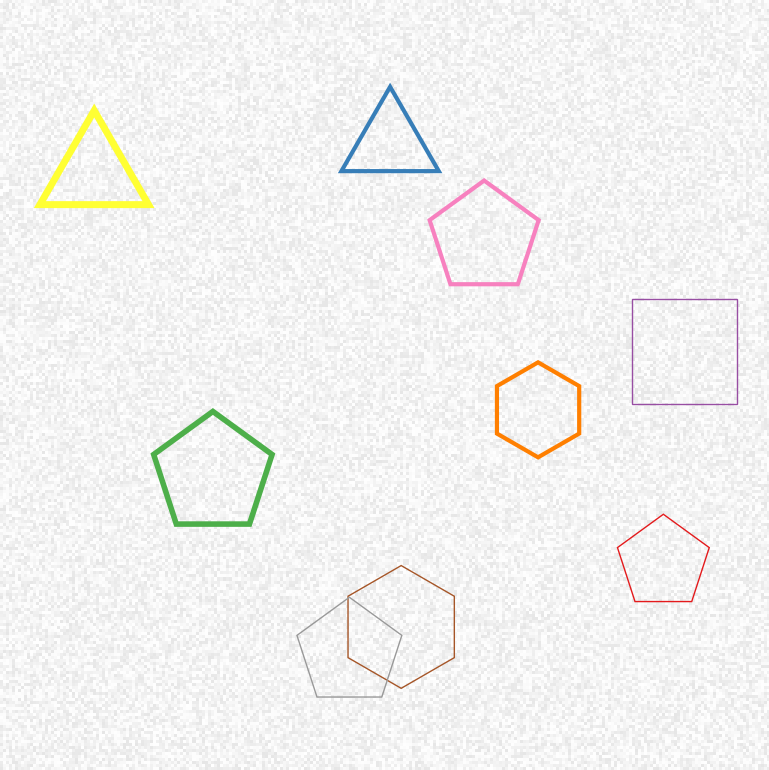[{"shape": "pentagon", "thickness": 0.5, "radius": 0.31, "center": [0.862, 0.269]}, {"shape": "triangle", "thickness": 1.5, "radius": 0.36, "center": [0.507, 0.814]}, {"shape": "pentagon", "thickness": 2, "radius": 0.4, "center": [0.276, 0.385]}, {"shape": "square", "thickness": 0.5, "radius": 0.34, "center": [0.889, 0.544]}, {"shape": "hexagon", "thickness": 1.5, "radius": 0.31, "center": [0.699, 0.468]}, {"shape": "triangle", "thickness": 2.5, "radius": 0.41, "center": [0.122, 0.775]}, {"shape": "hexagon", "thickness": 0.5, "radius": 0.4, "center": [0.521, 0.186]}, {"shape": "pentagon", "thickness": 1.5, "radius": 0.37, "center": [0.629, 0.691]}, {"shape": "pentagon", "thickness": 0.5, "radius": 0.36, "center": [0.454, 0.153]}]